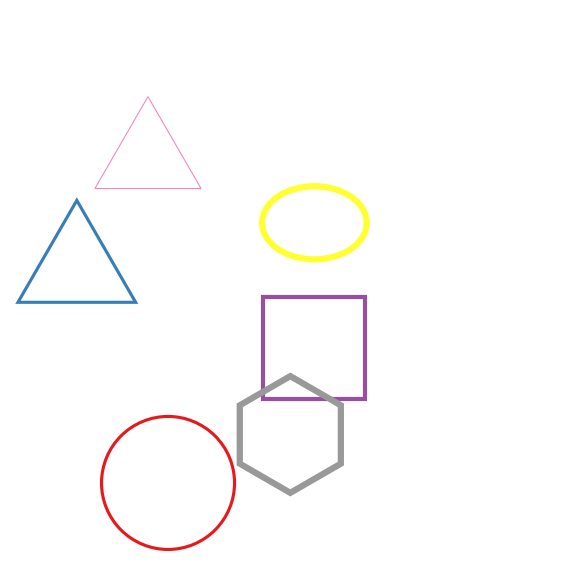[{"shape": "circle", "thickness": 1.5, "radius": 0.58, "center": [0.291, 0.163]}, {"shape": "triangle", "thickness": 1.5, "radius": 0.59, "center": [0.133, 0.535]}, {"shape": "square", "thickness": 2, "radius": 0.44, "center": [0.544, 0.396]}, {"shape": "oval", "thickness": 3, "radius": 0.45, "center": [0.544, 0.613]}, {"shape": "triangle", "thickness": 0.5, "radius": 0.53, "center": [0.256, 0.726]}, {"shape": "hexagon", "thickness": 3, "radius": 0.51, "center": [0.503, 0.247]}]